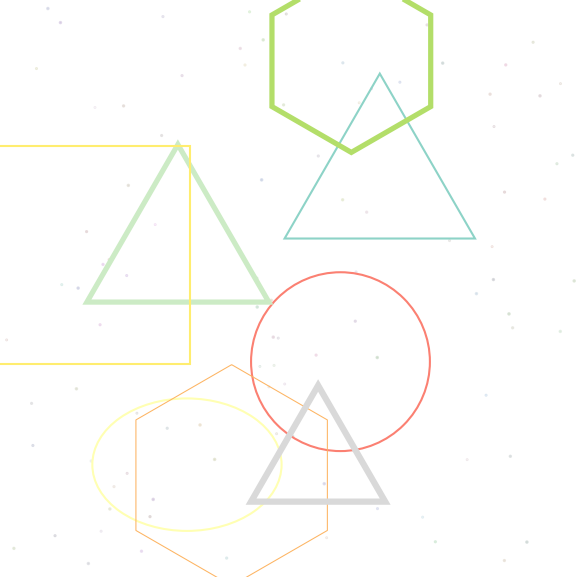[{"shape": "triangle", "thickness": 1, "radius": 0.95, "center": [0.658, 0.681]}, {"shape": "oval", "thickness": 1, "radius": 0.82, "center": [0.324, 0.195]}, {"shape": "circle", "thickness": 1, "radius": 0.77, "center": [0.59, 0.373]}, {"shape": "hexagon", "thickness": 0.5, "radius": 0.96, "center": [0.401, 0.176]}, {"shape": "hexagon", "thickness": 2.5, "radius": 0.79, "center": [0.608, 0.894]}, {"shape": "triangle", "thickness": 3, "radius": 0.67, "center": [0.551, 0.198]}, {"shape": "triangle", "thickness": 2.5, "radius": 0.91, "center": [0.308, 0.567]}, {"shape": "square", "thickness": 1, "radius": 0.94, "center": [0.14, 0.557]}]